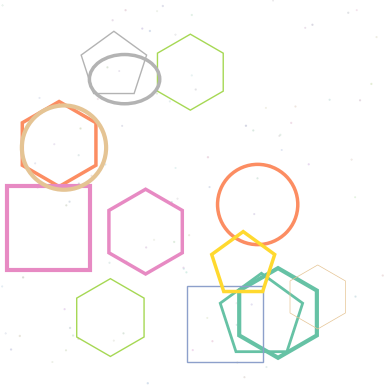[{"shape": "hexagon", "thickness": 3, "radius": 0.58, "center": [0.722, 0.187]}, {"shape": "pentagon", "thickness": 2, "radius": 0.56, "center": [0.679, 0.178]}, {"shape": "circle", "thickness": 2.5, "radius": 0.52, "center": [0.669, 0.469]}, {"shape": "hexagon", "thickness": 2.5, "radius": 0.55, "center": [0.154, 0.626]}, {"shape": "square", "thickness": 1, "radius": 0.49, "center": [0.584, 0.159]}, {"shape": "hexagon", "thickness": 2.5, "radius": 0.55, "center": [0.378, 0.398]}, {"shape": "square", "thickness": 3, "radius": 0.54, "center": [0.126, 0.408]}, {"shape": "hexagon", "thickness": 1, "radius": 0.49, "center": [0.494, 0.813]}, {"shape": "hexagon", "thickness": 1, "radius": 0.5, "center": [0.287, 0.175]}, {"shape": "pentagon", "thickness": 2.5, "radius": 0.43, "center": [0.632, 0.312]}, {"shape": "hexagon", "thickness": 0.5, "radius": 0.42, "center": [0.825, 0.229]}, {"shape": "circle", "thickness": 3, "radius": 0.55, "center": [0.166, 0.617]}, {"shape": "oval", "thickness": 2.5, "radius": 0.46, "center": [0.324, 0.794]}, {"shape": "pentagon", "thickness": 1, "radius": 0.45, "center": [0.296, 0.829]}]